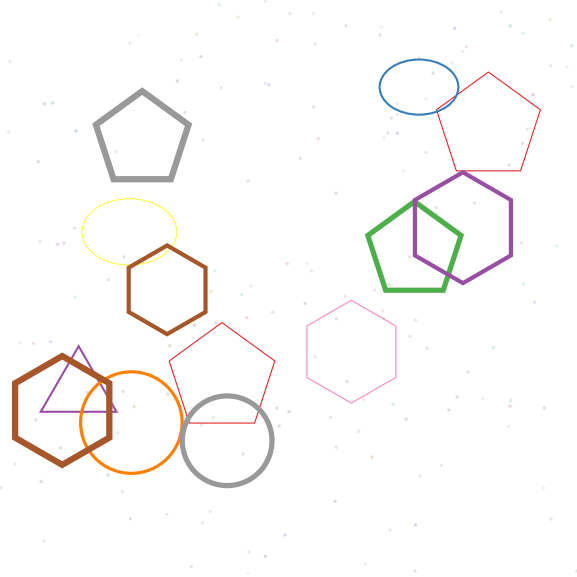[{"shape": "pentagon", "thickness": 0.5, "radius": 0.47, "center": [0.846, 0.78]}, {"shape": "pentagon", "thickness": 0.5, "radius": 0.48, "center": [0.384, 0.344]}, {"shape": "oval", "thickness": 1, "radius": 0.34, "center": [0.726, 0.848]}, {"shape": "pentagon", "thickness": 2.5, "radius": 0.42, "center": [0.718, 0.565]}, {"shape": "hexagon", "thickness": 2, "radius": 0.48, "center": [0.802, 0.605]}, {"shape": "triangle", "thickness": 1, "radius": 0.38, "center": [0.136, 0.324]}, {"shape": "circle", "thickness": 1.5, "radius": 0.44, "center": [0.227, 0.267]}, {"shape": "oval", "thickness": 0.5, "radius": 0.41, "center": [0.224, 0.598]}, {"shape": "hexagon", "thickness": 2, "radius": 0.38, "center": [0.289, 0.497]}, {"shape": "hexagon", "thickness": 3, "radius": 0.47, "center": [0.108, 0.288]}, {"shape": "hexagon", "thickness": 0.5, "radius": 0.45, "center": [0.608, 0.39]}, {"shape": "pentagon", "thickness": 3, "radius": 0.42, "center": [0.246, 0.757]}, {"shape": "circle", "thickness": 2.5, "radius": 0.39, "center": [0.393, 0.236]}]